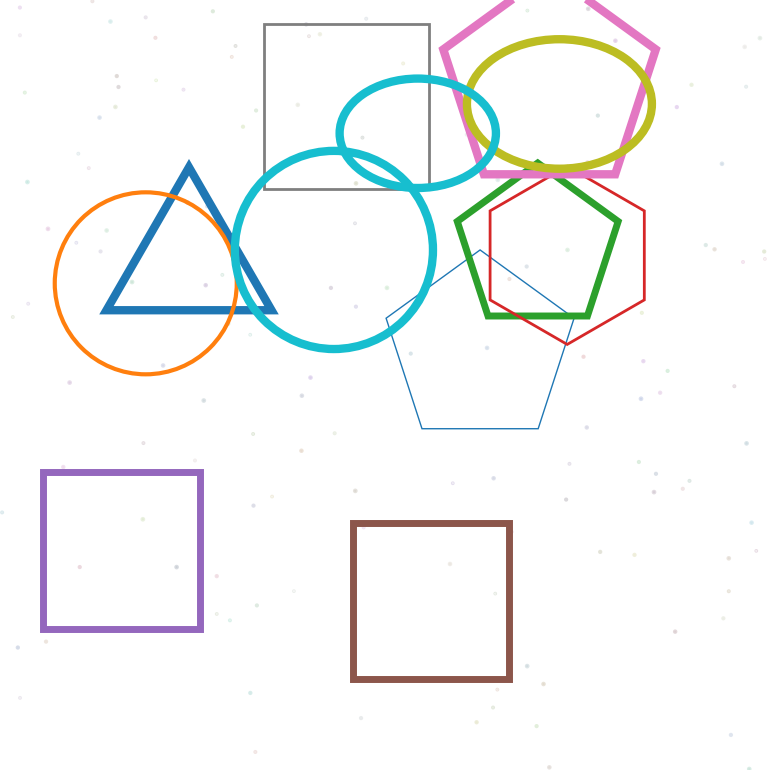[{"shape": "pentagon", "thickness": 0.5, "radius": 0.64, "center": [0.623, 0.547]}, {"shape": "triangle", "thickness": 3, "radius": 0.62, "center": [0.245, 0.659]}, {"shape": "circle", "thickness": 1.5, "radius": 0.59, "center": [0.189, 0.632]}, {"shape": "pentagon", "thickness": 2.5, "radius": 0.55, "center": [0.698, 0.678]}, {"shape": "hexagon", "thickness": 1, "radius": 0.58, "center": [0.737, 0.668]}, {"shape": "square", "thickness": 2.5, "radius": 0.51, "center": [0.157, 0.285]}, {"shape": "square", "thickness": 2.5, "radius": 0.51, "center": [0.559, 0.22]}, {"shape": "pentagon", "thickness": 3, "radius": 0.73, "center": [0.714, 0.891]}, {"shape": "square", "thickness": 1, "radius": 0.54, "center": [0.45, 0.862]}, {"shape": "oval", "thickness": 3, "radius": 0.6, "center": [0.727, 0.865]}, {"shape": "circle", "thickness": 3, "radius": 0.64, "center": [0.434, 0.675]}, {"shape": "oval", "thickness": 3, "radius": 0.51, "center": [0.543, 0.827]}]